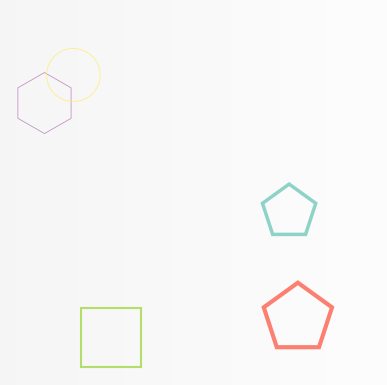[{"shape": "pentagon", "thickness": 2.5, "radius": 0.36, "center": [0.746, 0.45]}, {"shape": "pentagon", "thickness": 3, "radius": 0.46, "center": [0.769, 0.173]}, {"shape": "square", "thickness": 1.5, "radius": 0.39, "center": [0.286, 0.124]}, {"shape": "hexagon", "thickness": 0.5, "radius": 0.4, "center": [0.115, 0.732]}, {"shape": "circle", "thickness": 0.5, "radius": 0.35, "center": [0.189, 0.805]}]